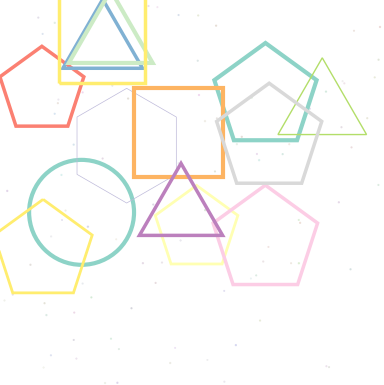[{"shape": "circle", "thickness": 3, "radius": 0.68, "center": [0.212, 0.448]}, {"shape": "pentagon", "thickness": 3, "radius": 0.7, "center": [0.69, 0.749]}, {"shape": "pentagon", "thickness": 2, "radius": 0.56, "center": [0.511, 0.406]}, {"shape": "hexagon", "thickness": 0.5, "radius": 0.74, "center": [0.329, 0.622]}, {"shape": "pentagon", "thickness": 2.5, "radius": 0.57, "center": [0.109, 0.765]}, {"shape": "triangle", "thickness": 2.5, "radius": 0.6, "center": [0.267, 0.882]}, {"shape": "square", "thickness": 3, "radius": 0.58, "center": [0.463, 0.655]}, {"shape": "triangle", "thickness": 1, "radius": 0.66, "center": [0.837, 0.717]}, {"shape": "pentagon", "thickness": 2.5, "radius": 0.71, "center": [0.689, 0.376]}, {"shape": "pentagon", "thickness": 2.5, "radius": 0.72, "center": [0.699, 0.64]}, {"shape": "triangle", "thickness": 2.5, "radius": 0.62, "center": [0.47, 0.451]}, {"shape": "triangle", "thickness": 3, "radius": 0.63, "center": [0.288, 0.899]}, {"shape": "pentagon", "thickness": 2, "radius": 0.67, "center": [0.112, 0.348]}, {"shape": "square", "thickness": 2.5, "radius": 0.56, "center": [0.265, 0.896]}]